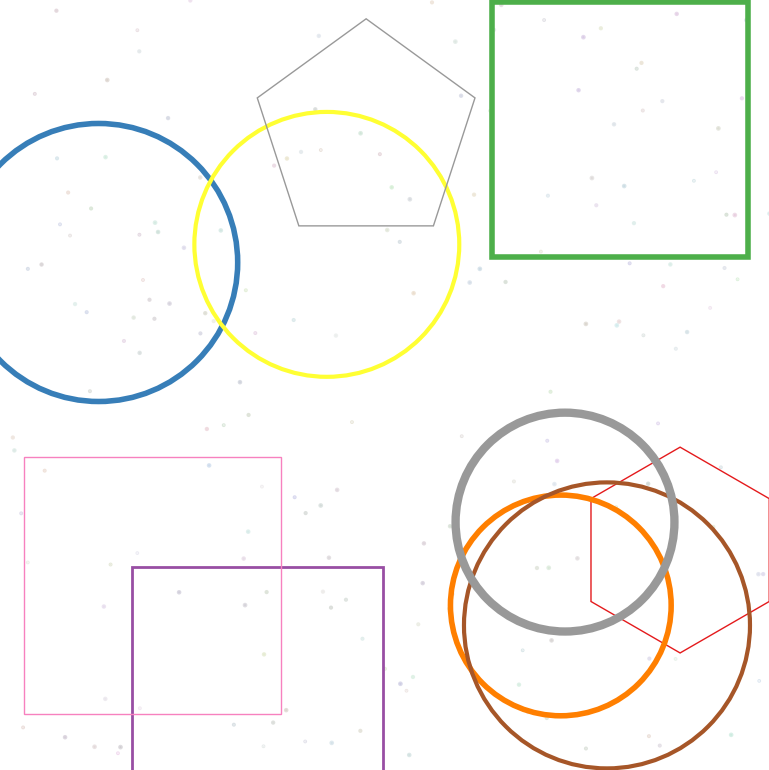[{"shape": "hexagon", "thickness": 0.5, "radius": 0.67, "center": [0.883, 0.286]}, {"shape": "circle", "thickness": 2, "radius": 0.9, "center": [0.128, 0.659]}, {"shape": "square", "thickness": 2, "radius": 0.83, "center": [0.805, 0.832]}, {"shape": "square", "thickness": 1, "radius": 0.81, "center": [0.334, 0.101]}, {"shape": "circle", "thickness": 2, "radius": 0.72, "center": [0.728, 0.214]}, {"shape": "circle", "thickness": 1.5, "radius": 0.86, "center": [0.424, 0.683]}, {"shape": "circle", "thickness": 1.5, "radius": 0.93, "center": [0.788, 0.188]}, {"shape": "square", "thickness": 0.5, "radius": 0.83, "center": [0.198, 0.239]}, {"shape": "pentagon", "thickness": 0.5, "radius": 0.74, "center": [0.475, 0.827]}, {"shape": "circle", "thickness": 3, "radius": 0.71, "center": [0.734, 0.322]}]